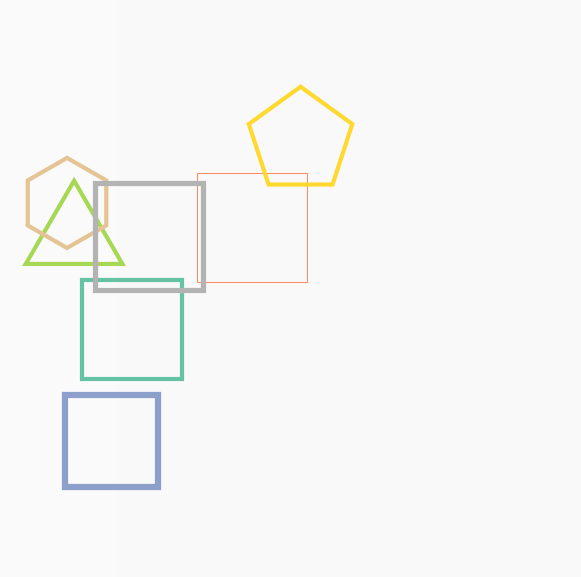[{"shape": "square", "thickness": 2, "radius": 0.43, "center": [0.227, 0.428]}, {"shape": "square", "thickness": 0.5, "radius": 0.47, "center": [0.434, 0.605]}, {"shape": "square", "thickness": 3, "radius": 0.4, "center": [0.191, 0.235]}, {"shape": "triangle", "thickness": 2, "radius": 0.48, "center": [0.127, 0.59]}, {"shape": "pentagon", "thickness": 2, "radius": 0.47, "center": [0.517, 0.755]}, {"shape": "hexagon", "thickness": 2, "radius": 0.39, "center": [0.115, 0.648]}, {"shape": "square", "thickness": 2.5, "radius": 0.46, "center": [0.256, 0.59]}]